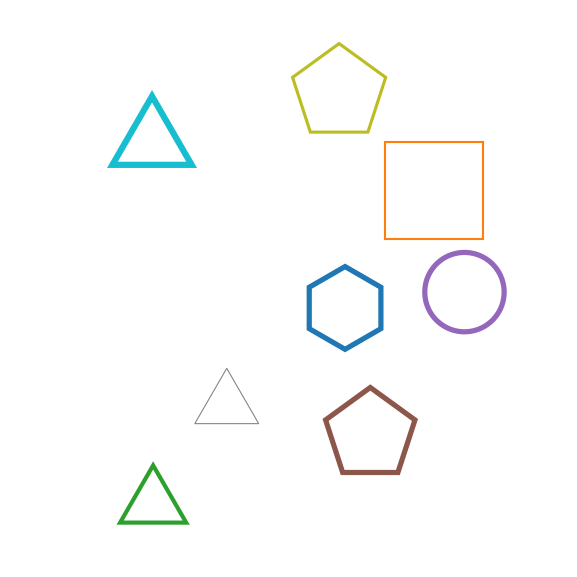[{"shape": "hexagon", "thickness": 2.5, "radius": 0.36, "center": [0.598, 0.466]}, {"shape": "square", "thickness": 1, "radius": 0.42, "center": [0.752, 0.669]}, {"shape": "triangle", "thickness": 2, "radius": 0.33, "center": [0.265, 0.127]}, {"shape": "circle", "thickness": 2.5, "radius": 0.34, "center": [0.804, 0.493]}, {"shape": "pentagon", "thickness": 2.5, "radius": 0.41, "center": [0.641, 0.247]}, {"shape": "triangle", "thickness": 0.5, "radius": 0.32, "center": [0.393, 0.297]}, {"shape": "pentagon", "thickness": 1.5, "radius": 0.42, "center": [0.587, 0.839]}, {"shape": "triangle", "thickness": 3, "radius": 0.4, "center": [0.263, 0.753]}]